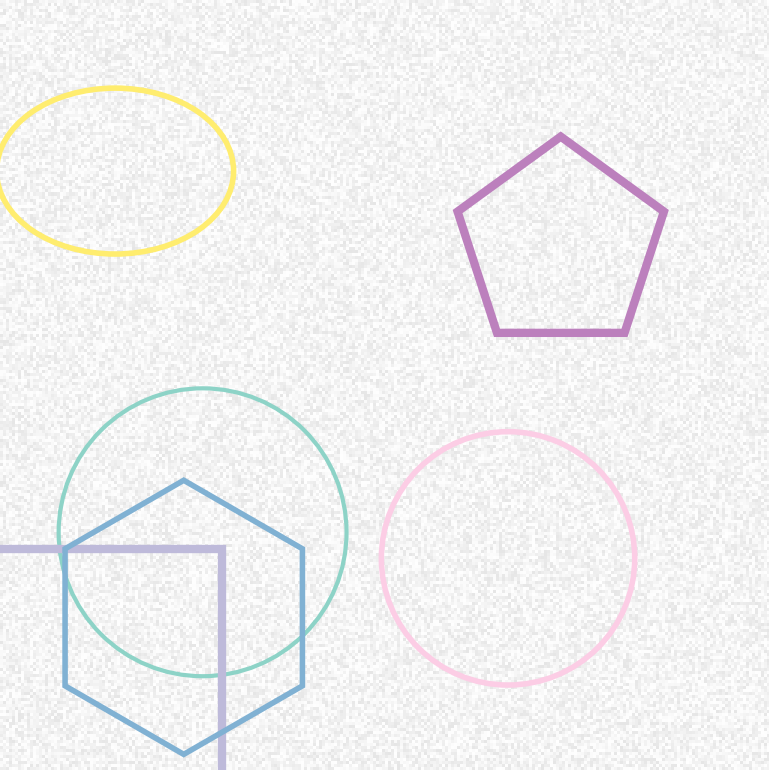[{"shape": "circle", "thickness": 1.5, "radius": 0.93, "center": [0.263, 0.309]}, {"shape": "square", "thickness": 3, "radius": 0.73, "center": [0.142, 0.14]}, {"shape": "hexagon", "thickness": 2, "radius": 0.89, "center": [0.239, 0.198]}, {"shape": "circle", "thickness": 2, "radius": 0.82, "center": [0.66, 0.275]}, {"shape": "pentagon", "thickness": 3, "radius": 0.7, "center": [0.728, 0.682]}, {"shape": "oval", "thickness": 2, "radius": 0.77, "center": [0.149, 0.778]}]